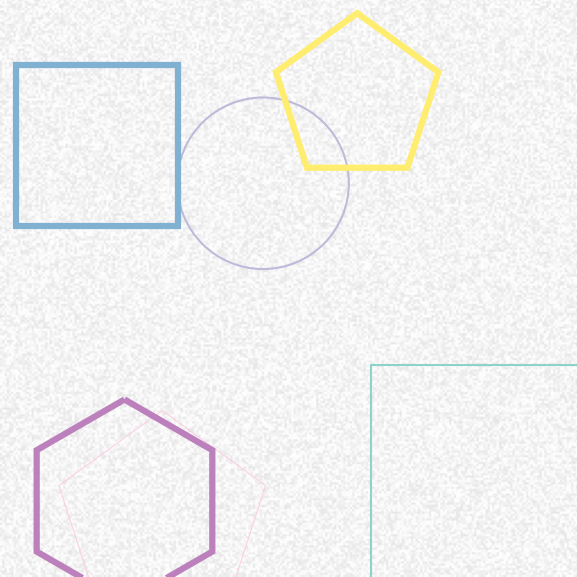[{"shape": "square", "thickness": 1, "radius": 0.93, "center": [0.829, 0.18]}, {"shape": "circle", "thickness": 1, "radius": 0.74, "center": [0.455, 0.682]}, {"shape": "square", "thickness": 3, "radius": 0.7, "center": [0.168, 0.747]}, {"shape": "pentagon", "thickness": 0.5, "radius": 0.94, "center": [0.281, 0.1]}, {"shape": "hexagon", "thickness": 3, "radius": 0.88, "center": [0.216, 0.132]}, {"shape": "pentagon", "thickness": 3, "radius": 0.74, "center": [0.619, 0.828]}]